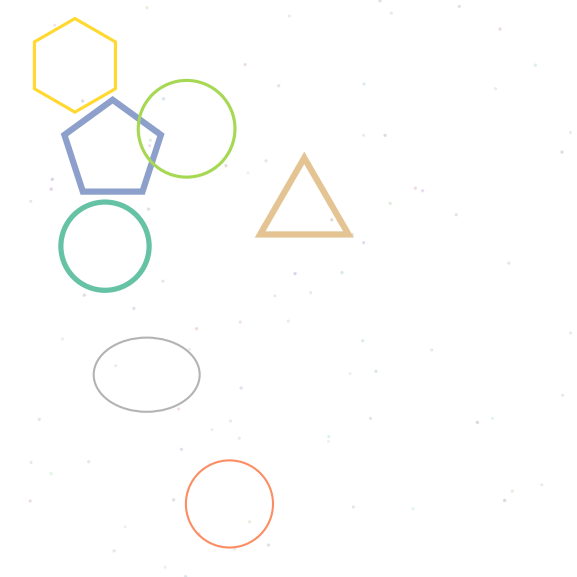[{"shape": "circle", "thickness": 2.5, "radius": 0.38, "center": [0.182, 0.573]}, {"shape": "circle", "thickness": 1, "radius": 0.38, "center": [0.397, 0.126]}, {"shape": "pentagon", "thickness": 3, "radius": 0.44, "center": [0.195, 0.738]}, {"shape": "circle", "thickness": 1.5, "radius": 0.42, "center": [0.323, 0.776]}, {"shape": "hexagon", "thickness": 1.5, "radius": 0.41, "center": [0.13, 0.886]}, {"shape": "triangle", "thickness": 3, "radius": 0.44, "center": [0.527, 0.637]}, {"shape": "oval", "thickness": 1, "radius": 0.46, "center": [0.254, 0.35]}]